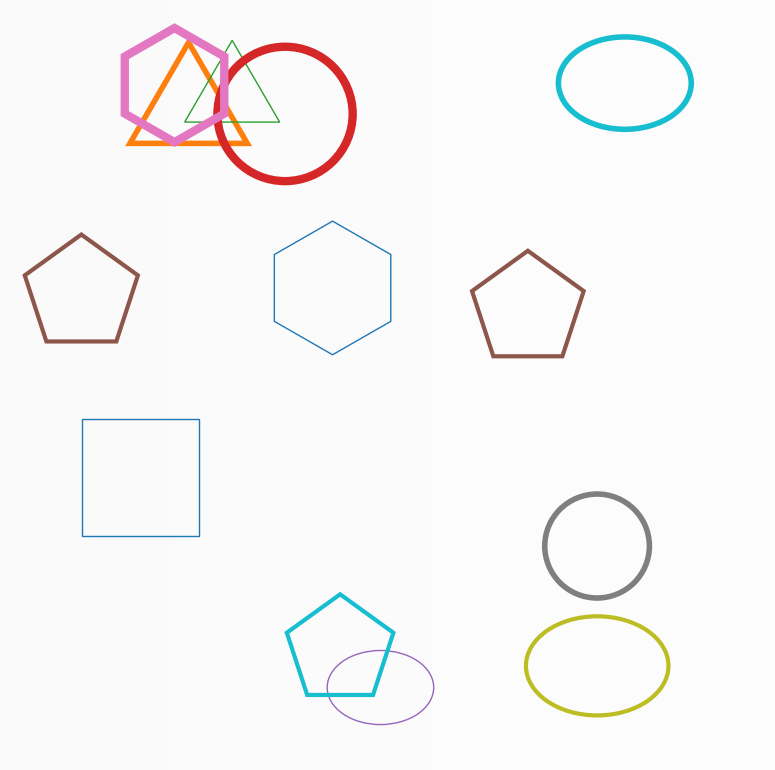[{"shape": "square", "thickness": 0.5, "radius": 0.38, "center": [0.181, 0.38]}, {"shape": "hexagon", "thickness": 0.5, "radius": 0.43, "center": [0.429, 0.626]}, {"shape": "triangle", "thickness": 2, "radius": 0.44, "center": [0.243, 0.857]}, {"shape": "triangle", "thickness": 0.5, "radius": 0.35, "center": [0.3, 0.877]}, {"shape": "circle", "thickness": 3, "radius": 0.44, "center": [0.368, 0.852]}, {"shape": "oval", "thickness": 0.5, "radius": 0.34, "center": [0.491, 0.107]}, {"shape": "pentagon", "thickness": 1.5, "radius": 0.38, "center": [0.105, 0.619]}, {"shape": "pentagon", "thickness": 1.5, "radius": 0.38, "center": [0.681, 0.599]}, {"shape": "hexagon", "thickness": 3, "radius": 0.37, "center": [0.225, 0.889]}, {"shape": "circle", "thickness": 2, "radius": 0.34, "center": [0.77, 0.291]}, {"shape": "oval", "thickness": 1.5, "radius": 0.46, "center": [0.771, 0.135]}, {"shape": "pentagon", "thickness": 1.5, "radius": 0.36, "center": [0.439, 0.156]}, {"shape": "oval", "thickness": 2, "radius": 0.43, "center": [0.806, 0.892]}]